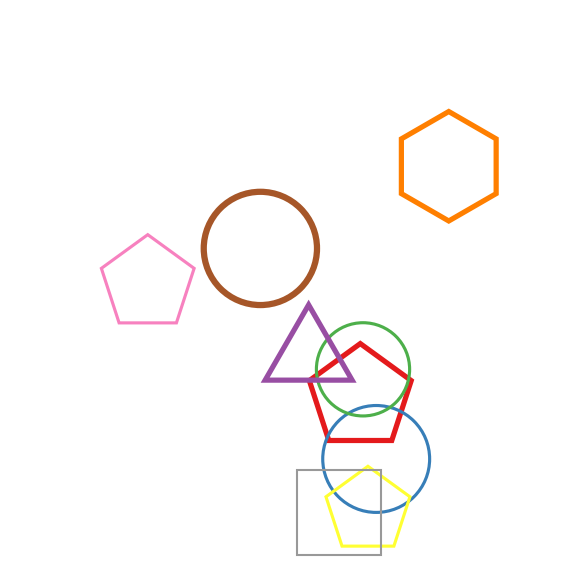[{"shape": "pentagon", "thickness": 2.5, "radius": 0.46, "center": [0.624, 0.311]}, {"shape": "circle", "thickness": 1.5, "radius": 0.46, "center": [0.651, 0.204]}, {"shape": "circle", "thickness": 1.5, "radius": 0.4, "center": [0.629, 0.36]}, {"shape": "triangle", "thickness": 2.5, "radius": 0.43, "center": [0.534, 0.384]}, {"shape": "hexagon", "thickness": 2.5, "radius": 0.47, "center": [0.777, 0.711]}, {"shape": "pentagon", "thickness": 1.5, "radius": 0.38, "center": [0.637, 0.115]}, {"shape": "circle", "thickness": 3, "radius": 0.49, "center": [0.451, 0.569]}, {"shape": "pentagon", "thickness": 1.5, "radius": 0.42, "center": [0.256, 0.508]}, {"shape": "square", "thickness": 1, "radius": 0.37, "center": [0.587, 0.112]}]